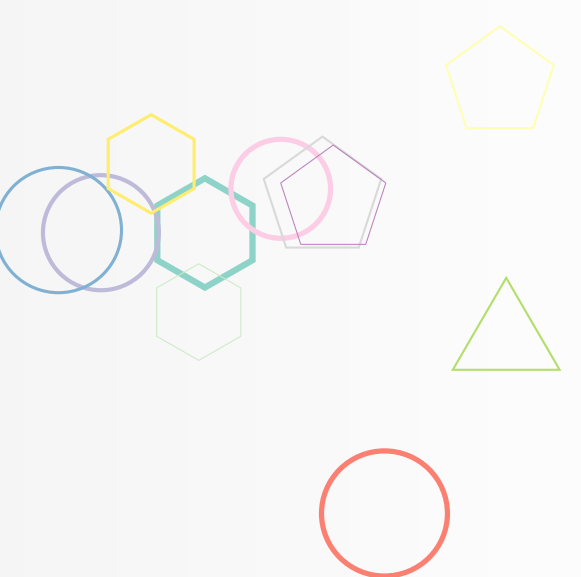[{"shape": "hexagon", "thickness": 3, "radius": 0.47, "center": [0.353, 0.596]}, {"shape": "pentagon", "thickness": 1, "radius": 0.49, "center": [0.86, 0.856]}, {"shape": "circle", "thickness": 2, "radius": 0.5, "center": [0.174, 0.596]}, {"shape": "circle", "thickness": 2.5, "radius": 0.54, "center": [0.661, 0.11]}, {"shape": "circle", "thickness": 1.5, "radius": 0.54, "center": [0.101, 0.601]}, {"shape": "triangle", "thickness": 1, "radius": 0.53, "center": [0.871, 0.412]}, {"shape": "circle", "thickness": 2.5, "radius": 0.43, "center": [0.483, 0.672]}, {"shape": "pentagon", "thickness": 1, "radius": 0.53, "center": [0.555, 0.656]}, {"shape": "pentagon", "thickness": 0.5, "radius": 0.48, "center": [0.573, 0.653]}, {"shape": "hexagon", "thickness": 0.5, "radius": 0.42, "center": [0.342, 0.459]}, {"shape": "hexagon", "thickness": 1.5, "radius": 0.43, "center": [0.26, 0.715]}]